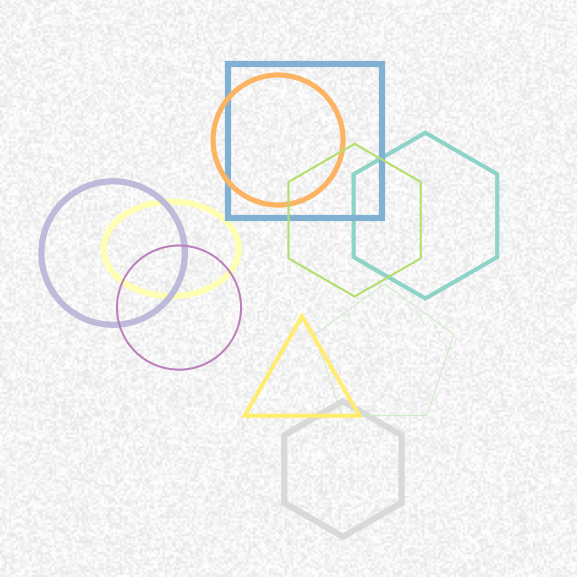[{"shape": "hexagon", "thickness": 2, "radius": 0.72, "center": [0.737, 0.626]}, {"shape": "oval", "thickness": 3, "radius": 0.58, "center": [0.297, 0.568]}, {"shape": "circle", "thickness": 3, "radius": 0.62, "center": [0.196, 0.561]}, {"shape": "square", "thickness": 3, "radius": 0.67, "center": [0.528, 0.755]}, {"shape": "circle", "thickness": 2.5, "radius": 0.56, "center": [0.482, 0.757]}, {"shape": "hexagon", "thickness": 1, "radius": 0.66, "center": [0.614, 0.618]}, {"shape": "hexagon", "thickness": 3, "radius": 0.59, "center": [0.594, 0.187]}, {"shape": "circle", "thickness": 1, "radius": 0.54, "center": [0.31, 0.467]}, {"shape": "pentagon", "thickness": 0.5, "radius": 0.63, "center": [0.666, 0.381]}, {"shape": "triangle", "thickness": 2, "radius": 0.57, "center": [0.523, 0.337]}]